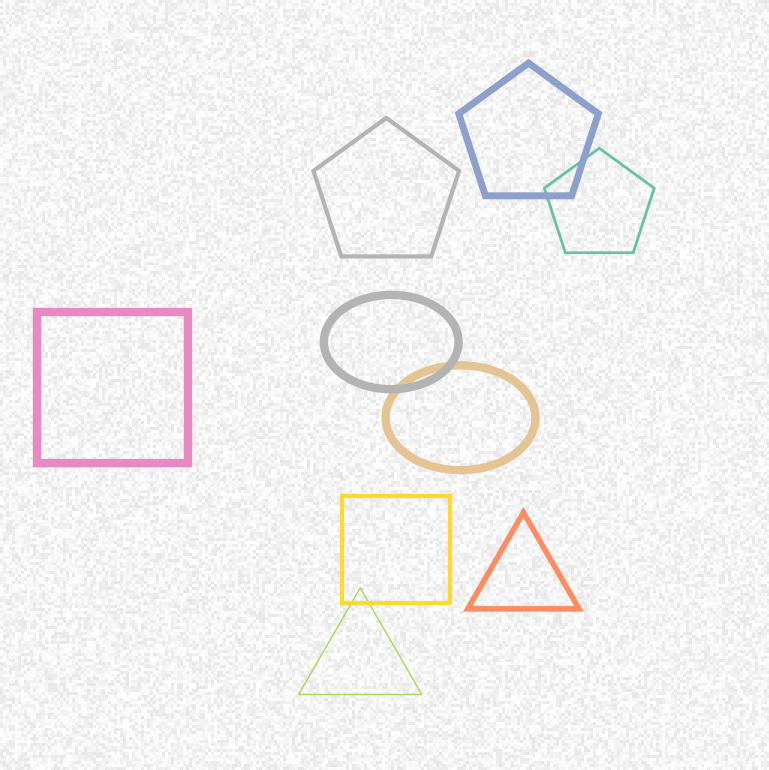[{"shape": "pentagon", "thickness": 1, "radius": 0.38, "center": [0.778, 0.733]}, {"shape": "triangle", "thickness": 2, "radius": 0.42, "center": [0.68, 0.251]}, {"shape": "pentagon", "thickness": 2.5, "radius": 0.48, "center": [0.686, 0.823]}, {"shape": "square", "thickness": 3, "radius": 0.49, "center": [0.146, 0.497]}, {"shape": "triangle", "thickness": 0.5, "radius": 0.46, "center": [0.468, 0.144]}, {"shape": "square", "thickness": 1.5, "radius": 0.35, "center": [0.514, 0.286]}, {"shape": "oval", "thickness": 3, "radius": 0.49, "center": [0.598, 0.457]}, {"shape": "pentagon", "thickness": 1.5, "radius": 0.5, "center": [0.502, 0.747]}, {"shape": "oval", "thickness": 3, "radius": 0.44, "center": [0.508, 0.556]}]